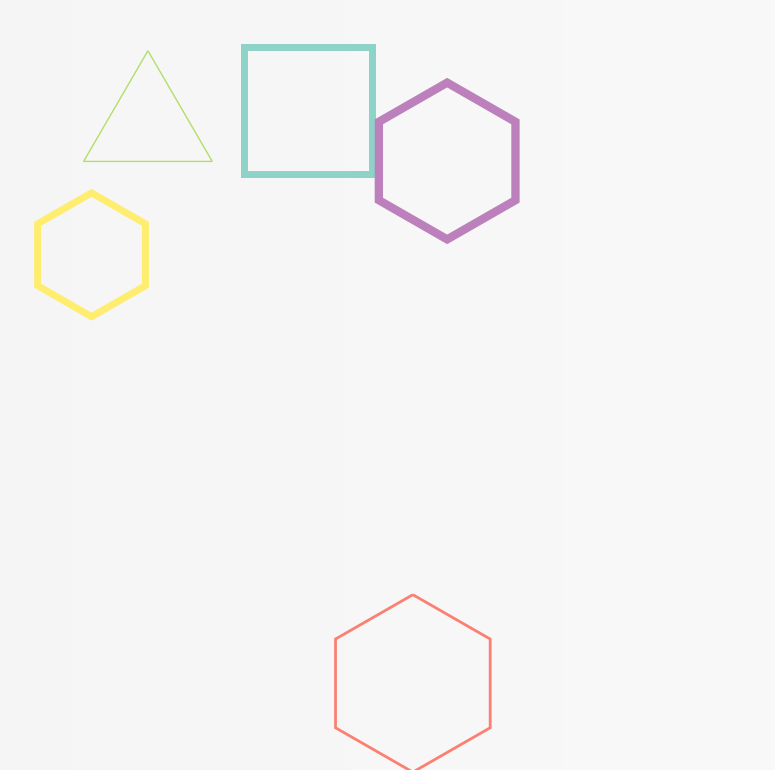[{"shape": "square", "thickness": 2.5, "radius": 0.41, "center": [0.397, 0.857]}, {"shape": "hexagon", "thickness": 1, "radius": 0.58, "center": [0.533, 0.112]}, {"shape": "triangle", "thickness": 0.5, "radius": 0.48, "center": [0.191, 0.838]}, {"shape": "hexagon", "thickness": 3, "radius": 0.51, "center": [0.577, 0.791]}, {"shape": "hexagon", "thickness": 2.5, "radius": 0.4, "center": [0.118, 0.669]}]